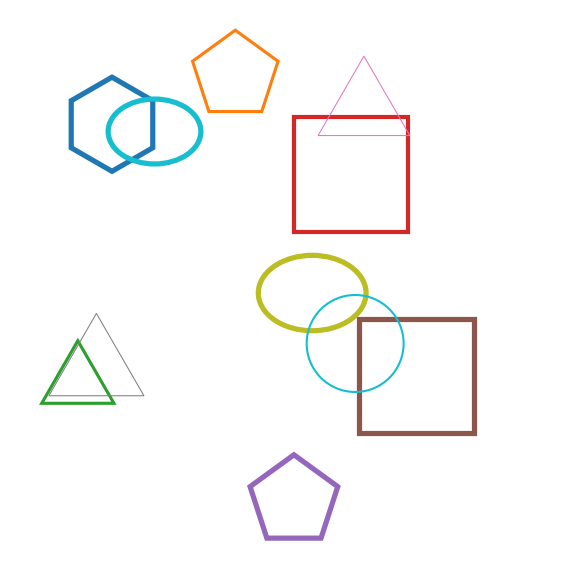[{"shape": "hexagon", "thickness": 2.5, "radius": 0.41, "center": [0.194, 0.784]}, {"shape": "pentagon", "thickness": 1.5, "radius": 0.39, "center": [0.407, 0.869]}, {"shape": "triangle", "thickness": 1.5, "radius": 0.36, "center": [0.135, 0.337]}, {"shape": "square", "thickness": 2, "radius": 0.49, "center": [0.608, 0.697]}, {"shape": "pentagon", "thickness": 2.5, "radius": 0.4, "center": [0.509, 0.132]}, {"shape": "square", "thickness": 2.5, "radius": 0.5, "center": [0.721, 0.348]}, {"shape": "triangle", "thickness": 0.5, "radius": 0.46, "center": [0.63, 0.81]}, {"shape": "triangle", "thickness": 0.5, "radius": 0.48, "center": [0.167, 0.361]}, {"shape": "oval", "thickness": 2.5, "radius": 0.47, "center": [0.541, 0.492]}, {"shape": "oval", "thickness": 2.5, "radius": 0.4, "center": [0.268, 0.771]}, {"shape": "circle", "thickness": 1, "radius": 0.42, "center": [0.615, 0.404]}]